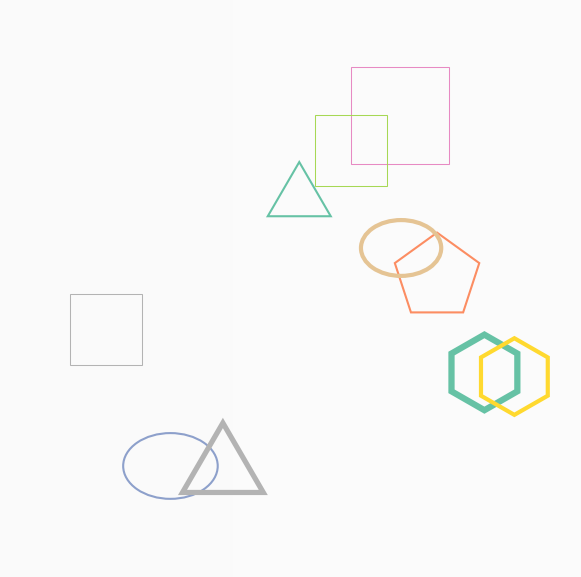[{"shape": "triangle", "thickness": 1, "radius": 0.31, "center": [0.515, 0.656]}, {"shape": "hexagon", "thickness": 3, "radius": 0.33, "center": [0.833, 0.354]}, {"shape": "pentagon", "thickness": 1, "radius": 0.38, "center": [0.752, 0.52]}, {"shape": "oval", "thickness": 1, "radius": 0.41, "center": [0.293, 0.192]}, {"shape": "square", "thickness": 0.5, "radius": 0.42, "center": [0.689, 0.799]}, {"shape": "square", "thickness": 0.5, "radius": 0.31, "center": [0.605, 0.738]}, {"shape": "hexagon", "thickness": 2, "radius": 0.33, "center": [0.885, 0.347]}, {"shape": "oval", "thickness": 2, "radius": 0.35, "center": [0.69, 0.57]}, {"shape": "square", "thickness": 0.5, "radius": 0.31, "center": [0.183, 0.429]}, {"shape": "triangle", "thickness": 2.5, "radius": 0.4, "center": [0.383, 0.186]}]